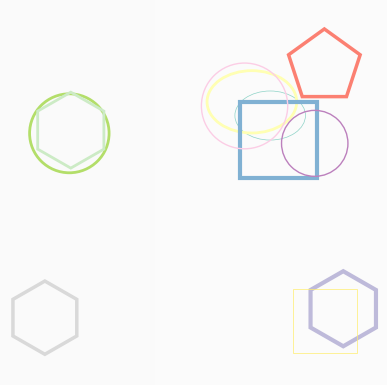[{"shape": "oval", "thickness": 0.5, "radius": 0.46, "center": [0.697, 0.7]}, {"shape": "oval", "thickness": 2, "radius": 0.58, "center": [0.65, 0.736]}, {"shape": "hexagon", "thickness": 3, "radius": 0.49, "center": [0.886, 0.198]}, {"shape": "pentagon", "thickness": 2.5, "radius": 0.49, "center": [0.837, 0.828]}, {"shape": "square", "thickness": 3, "radius": 0.5, "center": [0.719, 0.637]}, {"shape": "circle", "thickness": 2, "radius": 0.51, "center": [0.179, 0.654]}, {"shape": "circle", "thickness": 1, "radius": 0.56, "center": [0.631, 0.725]}, {"shape": "hexagon", "thickness": 2.5, "radius": 0.48, "center": [0.116, 0.175]}, {"shape": "circle", "thickness": 1, "radius": 0.43, "center": [0.812, 0.628]}, {"shape": "hexagon", "thickness": 2, "radius": 0.49, "center": [0.183, 0.662]}, {"shape": "square", "thickness": 0.5, "radius": 0.42, "center": [0.838, 0.166]}]